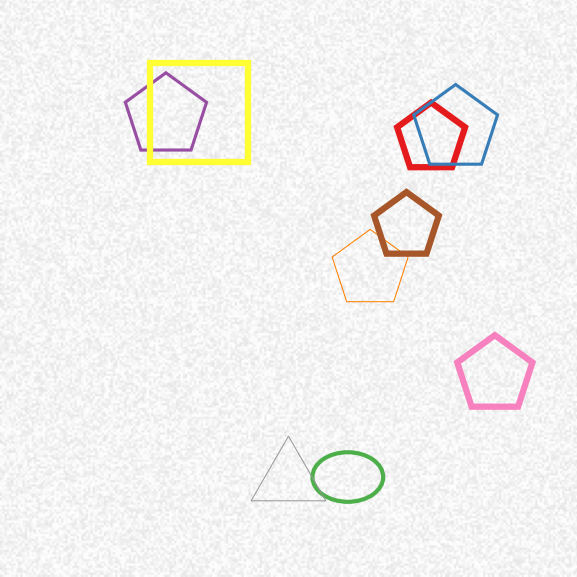[{"shape": "pentagon", "thickness": 3, "radius": 0.31, "center": [0.746, 0.76]}, {"shape": "pentagon", "thickness": 1.5, "radius": 0.38, "center": [0.789, 0.777]}, {"shape": "oval", "thickness": 2, "radius": 0.31, "center": [0.602, 0.173]}, {"shape": "pentagon", "thickness": 1.5, "radius": 0.37, "center": [0.287, 0.799]}, {"shape": "pentagon", "thickness": 0.5, "radius": 0.35, "center": [0.641, 0.533]}, {"shape": "square", "thickness": 3, "radius": 0.43, "center": [0.344, 0.804]}, {"shape": "pentagon", "thickness": 3, "radius": 0.29, "center": [0.704, 0.608]}, {"shape": "pentagon", "thickness": 3, "radius": 0.34, "center": [0.857, 0.35]}, {"shape": "triangle", "thickness": 0.5, "radius": 0.37, "center": [0.499, 0.169]}]